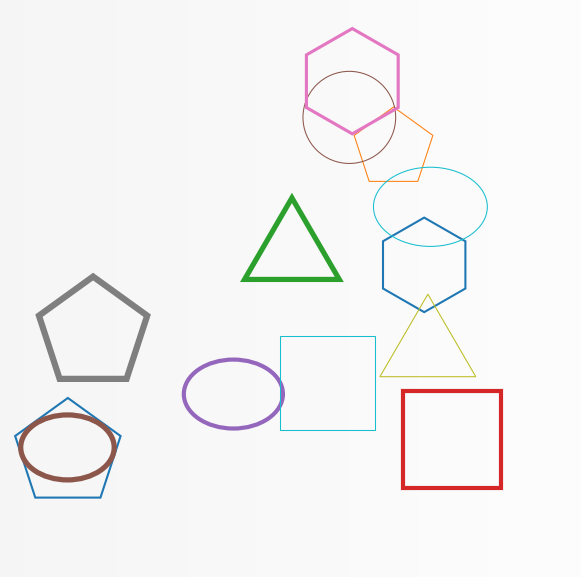[{"shape": "pentagon", "thickness": 1, "radius": 0.48, "center": [0.117, 0.215]}, {"shape": "hexagon", "thickness": 1, "radius": 0.41, "center": [0.73, 0.54]}, {"shape": "pentagon", "thickness": 0.5, "radius": 0.36, "center": [0.677, 0.743]}, {"shape": "triangle", "thickness": 2.5, "radius": 0.47, "center": [0.502, 0.562]}, {"shape": "square", "thickness": 2, "radius": 0.42, "center": [0.778, 0.238]}, {"shape": "oval", "thickness": 2, "radius": 0.43, "center": [0.402, 0.317]}, {"shape": "oval", "thickness": 2.5, "radius": 0.4, "center": [0.116, 0.224]}, {"shape": "circle", "thickness": 0.5, "radius": 0.4, "center": [0.601, 0.796]}, {"shape": "hexagon", "thickness": 1.5, "radius": 0.46, "center": [0.606, 0.859]}, {"shape": "pentagon", "thickness": 3, "radius": 0.49, "center": [0.16, 0.422]}, {"shape": "triangle", "thickness": 0.5, "radius": 0.48, "center": [0.736, 0.394]}, {"shape": "oval", "thickness": 0.5, "radius": 0.49, "center": [0.74, 0.641]}, {"shape": "square", "thickness": 0.5, "radius": 0.41, "center": [0.564, 0.336]}]